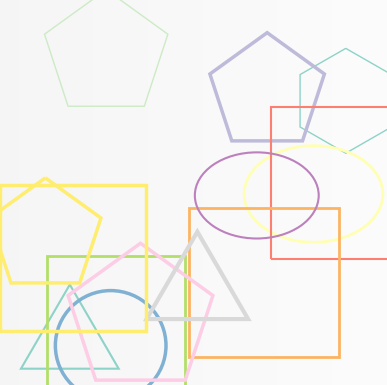[{"shape": "triangle", "thickness": 1.5, "radius": 0.73, "center": [0.18, 0.115]}, {"shape": "hexagon", "thickness": 1, "radius": 0.68, "center": [0.892, 0.738]}, {"shape": "oval", "thickness": 2, "radius": 0.9, "center": [0.809, 0.496]}, {"shape": "pentagon", "thickness": 2.5, "radius": 0.78, "center": [0.689, 0.76]}, {"shape": "square", "thickness": 1.5, "radius": 0.99, "center": [0.897, 0.524]}, {"shape": "circle", "thickness": 2.5, "radius": 0.71, "center": [0.286, 0.102]}, {"shape": "square", "thickness": 2, "radius": 0.97, "center": [0.682, 0.266]}, {"shape": "square", "thickness": 2, "radius": 0.89, "center": [0.299, 0.157]}, {"shape": "pentagon", "thickness": 2.5, "radius": 0.98, "center": [0.363, 0.172]}, {"shape": "triangle", "thickness": 3, "radius": 0.76, "center": [0.509, 0.247]}, {"shape": "oval", "thickness": 1.5, "radius": 0.8, "center": [0.663, 0.492]}, {"shape": "pentagon", "thickness": 1, "radius": 0.84, "center": [0.274, 0.859]}, {"shape": "square", "thickness": 2.5, "radius": 0.94, "center": [0.188, 0.33]}, {"shape": "pentagon", "thickness": 2.5, "radius": 0.75, "center": [0.117, 0.387]}]